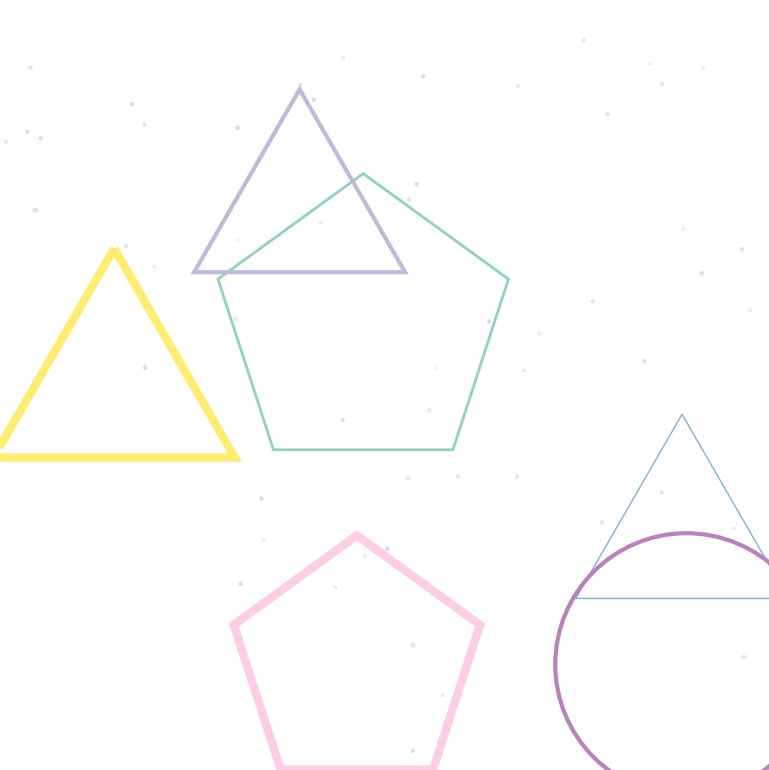[{"shape": "pentagon", "thickness": 1, "radius": 0.99, "center": [0.472, 0.576]}, {"shape": "triangle", "thickness": 1.5, "radius": 0.79, "center": [0.389, 0.726]}, {"shape": "triangle", "thickness": 0.5, "radius": 0.8, "center": [0.886, 0.303]}, {"shape": "pentagon", "thickness": 3, "radius": 0.84, "center": [0.463, 0.136]}, {"shape": "circle", "thickness": 1.5, "radius": 0.85, "center": [0.892, 0.137]}, {"shape": "triangle", "thickness": 3, "radius": 0.91, "center": [0.148, 0.496]}]